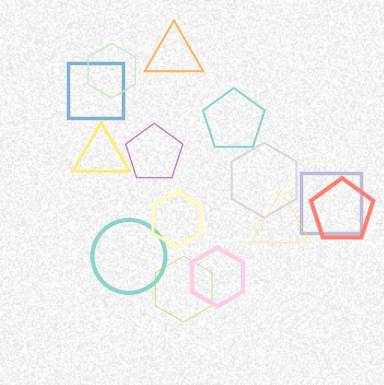[{"shape": "circle", "thickness": 3, "radius": 0.47, "center": [0.335, 0.334]}, {"shape": "pentagon", "thickness": 1.5, "radius": 0.42, "center": [0.607, 0.687]}, {"shape": "hexagon", "thickness": 2, "radius": 0.36, "center": [0.46, 0.43]}, {"shape": "square", "thickness": 2.5, "radius": 0.39, "center": [0.859, 0.473]}, {"shape": "pentagon", "thickness": 3, "radius": 0.43, "center": [0.889, 0.452]}, {"shape": "square", "thickness": 2.5, "radius": 0.36, "center": [0.249, 0.766]}, {"shape": "triangle", "thickness": 1.5, "radius": 0.44, "center": [0.452, 0.859]}, {"shape": "hexagon", "thickness": 0.5, "radius": 0.43, "center": [0.477, 0.249]}, {"shape": "hexagon", "thickness": 3, "radius": 0.38, "center": [0.565, 0.281]}, {"shape": "hexagon", "thickness": 1.5, "radius": 0.49, "center": [0.686, 0.532]}, {"shape": "pentagon", "thickness": 1, "radius": 0.39, "center": [0.401, 0.602]}, {"shape": "hexagon", "thickness": 1, "radius": 0.35, "center": [0.29, 0.817]}, {"shape": "triangle", "thickness": 0.5, "radius": 0.45, "center": [0.73, 0.415]}, {"shape": "triangle", "thickness": 2, "radius": 0.42, "center": [0.263, 0.598]}]